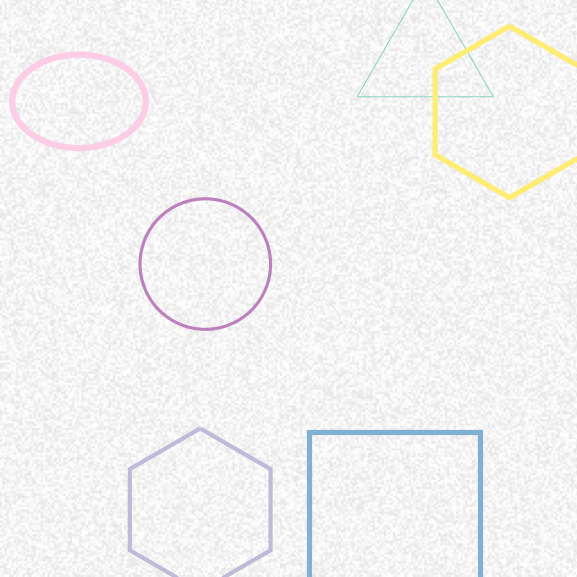[{"shape": "triangle", "thickness": 0.5, "radius": 0.68, "center": [0.736, 0.9]}, {"shape": "hexagon", "thickness": 2, "radius": 0.7, "center": [0.347, 0.117]}, {"shape": "square", "thickness": 2.5, "radius": 0.74, "center": [0.683, 0.103]}, {"shape": "oval", "thickness": 3, "radius": 0.58, "center": [0.137, 0.824]}, {"shape": "circle", "thickness": 1.5, "radius": 0.57, "center": [0.355, 0.542]}, {"shape": "hexagon", "thickness": 2.5, "radius": 0.74, "center": [0.882, 0.805]}]